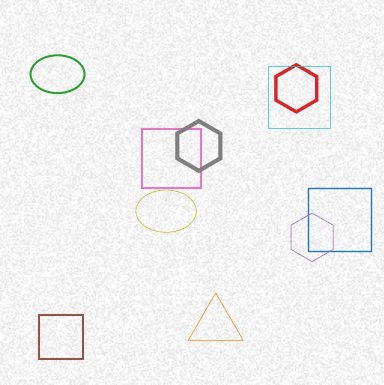[{"shape": "square", "thickness": 1, "radius": 0.41, "center": [0.883, 0.429]}, {"shape": "triangle", "thickness": 0.5, "radius": 0.41, "center": [0.56, 0.157]}, {"shape": "oval", "thickness": 1.5, "radius": 0.35, "center": [0.149, 0.807]}, {"shape": "hexagon", "thickness": 2.5, "radius": 0.31, "center": [0.77, 0.771]}, {"shape": "hexagon", "thickness": 0.5, "radius": 0.32, "center": [0.811, 0.384]}, {"shape": "square", "thickness": 1.5, "radius": 0.29, "center": [0.158, 0.125]}, {"shape": "square", "thickness": 1.5, "radius": 0.38, "center": [0.446, 0.589]}, {"shape": "hexagon", "thickness": 3, "radius": 0.32, "center": [0.516, 0.621]}, {"shape": "oval", "thickness": 0.5, "radius": 0.39, "center": [0.431, 0.452]}, {"shape": "square", "thickness": 0.5, "radius": 0.4, "center": [0.777, 0.747]}]